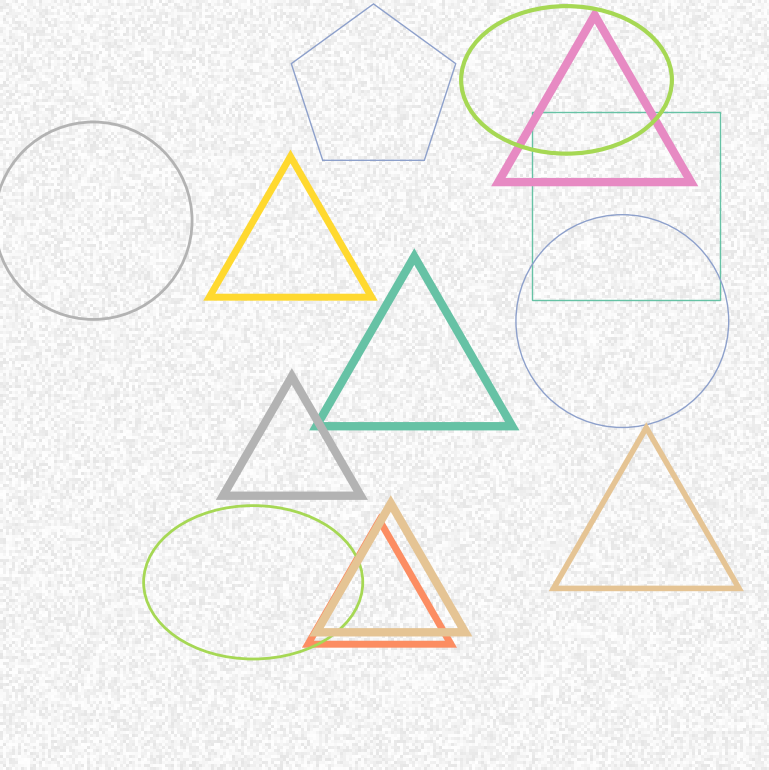[{"shape": "square", "thickness": 0.5, "radius": 0.61, "center": [0.813, 0.733]}, {"shape": "triangle", "thickness": 3, "radius": 0.73, "center": [0.538, 0.52]}, {"shape": "triangle", "thickness": 2.5, "radius": 0.54, "center": [0.493, 0.217]}, {"shape": "pentagon", "thickness": 0.5, "radius": 0.56, "center": [0.485, 0.883]}, {"shape": "circle", "thickness": 0.5, "radius": 0.69, "center": [0.808, 0.583]}, {"shape": "triangle", "thickness": 3, "radius": 0.72, "center": [0.772, 0.836]}, {"shape": "oval", "thickness": 1, "radius": 0.71, "center": [0.329, 0.244]}, {"shape": "oval", "thickness": 1.5, "radius": 0.68, "center": [0.736, 0.896]}, {"shape": "triangle", "thickness": 2.5, "radius": 0.61, "center": [0.377, 0.675]}, {"shape": "triangle", "thickness": 2, "radius": 0.7, "center": [0.839, 0.305]}, {"shape": "triangle", "thickness": 3, "radius": 0.56, "center": [0.508, 0.235]}, {"shape": "circle", "thickness": 1, "radius": 0.64, "center": [0.121, 0.713]}, {"shape": "triangle", "thickness": 3, "radius": 0.52, "center": [0.379, 0.408]}]